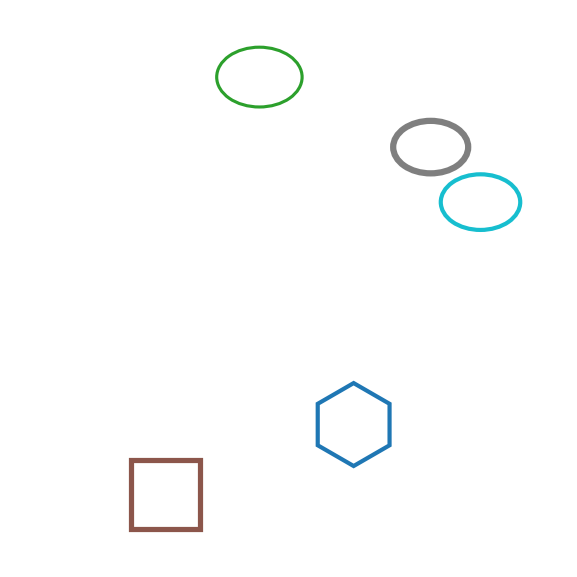[{"shape": "hexagon", "thickness": 2, "radius": 0.36, "center": [0.612, 0.264]}, {"shape": "oval", "thickness": 1.5, "radius": 0.37, "center": [0.449, 0.866]}, {"shape": "square", "thickness": 2.5, "radius": 0.3, "center": [0.287, 0.143]}, {"shape": "oval", "thickness": 3, "radius": 0.32, "center": [0.746, 0.744]}, {"shape": "oval", "thickness": 2, "radius": 0.34, "center": [0.832, 0.649]}]